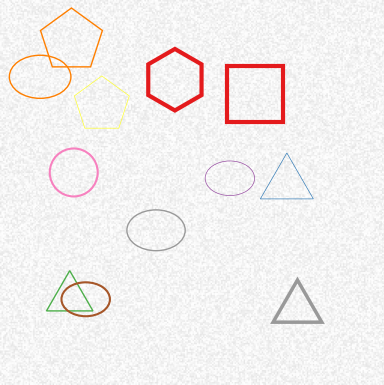[{"shape": "square", "thickness": 3, "radius": 0.36, "center": [0.663, 0.756]}, {"shape": "hexagon", "thickness": 3, "radius": 0.4, "center": [0.454, 0.793]}, {"shape": "triangle", "thickness": 0.5, "radius": 0.4, "center": [0.745, 0.523]}, {"shape": "triangle", "thickness": 1, "radius": 0.35, "center": [0.181, 0.227]}, {"shape": "oval", "thickness": 0.5, "radius": 0.32, "center": [0.597, 0.537]}, {"shape": "pentagon", "thickness": 1, "radius": 0.42, "center": [0.186, 0.895]}, {"shape": "oval", "thickness": 1, "radius": 0.4, "center": [0.104, 0.801]}, {"shape": "pentagon", "thickness": 0.5, "radius": 0.38, "center": [0.264, 0.728]}, {"shape": "oval", "thickness": 1.5, "radius": 0.31, "center": [0.223, 0.223]}, {"shape": "circle", "thickness": 1.5, "radius": 0.31, "center": [0.192, 0.552]}, {"shape": "triangle", "thickness": 2.5, "radius": 0.36, "center": [0.773, 0.2]}, {"shape": "oval", "thickness": 1, "radius": 0.38, "center": [0.405, 0.402]}]